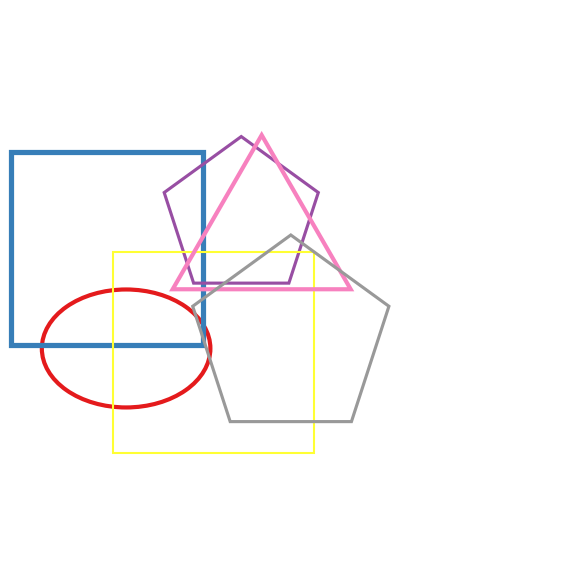[{"shape": "oval", "thickness": 2, "radius": 0.73, "center": [0.218, 0.396]}, {"shape": "square", "thickness": 2.5, "radius": 0.83, "center": [0.185, 0.569]}, {"shape": "pentagon", "thickness": 1.5, "radius": 0.7, "center": [0.418, 0.622]}, {"shape": "square", "thickness": 1, "radius": 0.87, "center": [0.37, 0.388]}, {"shape": "triangle", "thickness": 2, "radius": 0.89, "center": [0.453, 0.587]}, {"shape": "pentagon", "thickness": 1.5, "radius": 0.89, "center": [0.504, 0.414]}]